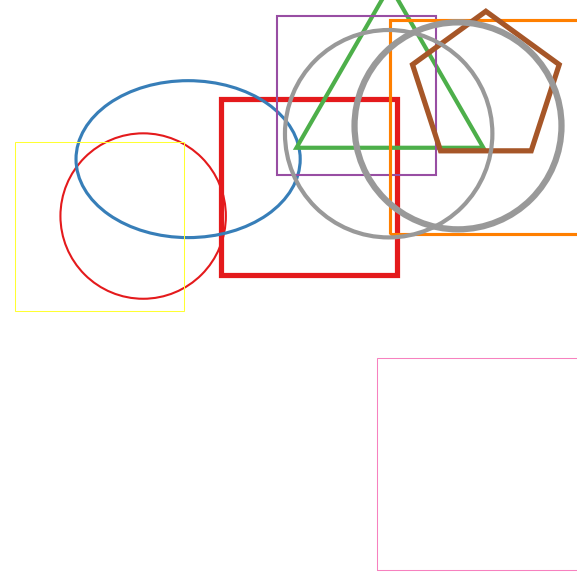[{"shape": "circle", "thickness": 1, "radius": 0.72, "center": [0.248, 0.625]}, {"shape": "square", "thickness": 2.5, "radius": 0.76, "center": [0.535, 0.675]}, {"shape": "oval", "thickness": 1.5, "radius": 0.97, "center": [0.326, 0.724]}, {"shape": "triangle", "thickness": 2, "radius": 0.93, "center": [0.675, 0.837]}, {"shape": "square", "thickness": 1, "radius": 0.69, "center": [0.618, 0.834]}, {"shape": "square", "thickness": 1.5, "radius": 0.93, "center": [0.861, 0.78]}, {"shape": "square", "thickness": 0.5, "radius": 0.73, "center": [0.172, 0.607]}, {"shape": "pentagon", "thickness": 2.5, "radius": 0.67, "center": [0.841, 0.846]}, {"shape": "square", "thickness": 0.5, "radius": 0.92, "center": [0.836, 0.196]}, {"shape": "circle", "thickness": 3, "radius": 0.9, "center": [0.793, 0.781]}, {"shape": "circle", "thickness": 2, "radius": 0.9, "center": [0.673, 0.768]}]